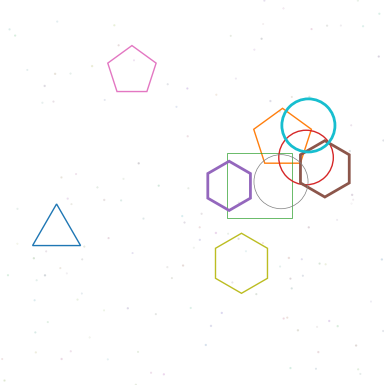[{"shape": "triangle", "thickness": 1, "radius": 0.36, "center": [0.147, 0.398]}, {"shape": "pentagon", "thickness": 1, "radius": 0.39, "center": [0.734, 0.64]}, {"shape": "square", "thickness": 0.5, "radius": 0.42, "center": [0.675, 0.519]}, {"shape": "circle", "thickness": 1, "radius": 0.35, "center": [0.795, 0.591]}, {"shape": "hexagon", "thickness": 2, "radius": 0.32, "center": [0.595, 0.517]}, {"shape": "hexagon", "thickness": 2, "radius": 0.37, "center": [0.844, 0.561]}, {"shape": "pentagon", "thickness": 1, "radius": 0.33, "center": [0.343, 0.816]}, {"shape": "circle", "thickness": 0.5, "radius": 0.35, "center": [0.73, 0.528]}, {"shape": "hexagon", "thickness": 1, "radius": 0.39, "center": [0.627, 0.316]}, {"shape": "circle", "thickness": 2, "radius": 0.34, "center": [0.801, 0.674]}]